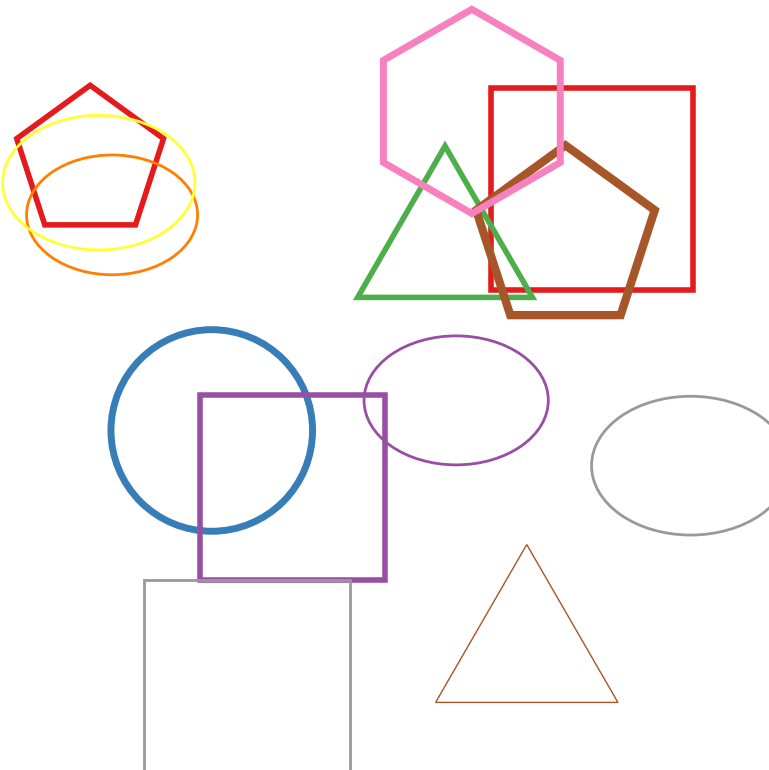[{"shape": "pentagon", "thickness": 2, "radius": 0.5, "center": [0.117, 0.789]}, {"shape": "square", "thickness": 2, "radius": 0.66, "center": [0.768, 0.754]}, {"shape": "circle", "thickness": 2.5, "radius": 0.65, "center": [0.275, 0.441]}, {"shape": "triangle", "thickness": 2, "radius": 0.66, "center": [0.578, 0.679]}, {"shape": "oval", "thickness": 1, "radius": 0.6, "center": [0.592, 0.48]}, {"shape": "square", "thickness": 2, "radius": 0.6, "center": [0.38, 0.366]}, {"shape": "oval", "thickness": 1, "radius": 0.56, "center": [0.146, 0.721]}, {"shape": "oval", "thickness": 1, "radius": 0.62, "center": [0.128, 0.763]}, {"shape": "triangle", "thickness": 0.5, "radius": 0.68, "center": [0.684, 0.156]}, {"shape": "pentagon", "thickness": 3, "radius": 0.61, "center": [0.734, 0.689]}, {"shape": "hexagon", "thickness": 2.5, "radius": 0.66, "center": [0.613, 0.855]}, {"shape": "square", "thickness": 1, "radius": 0.67, "center": [0.321, 0.112]}, {"shape": "oval", "thickness": 1, "radius": 0.64, "center": [0.897, 0.395]}]